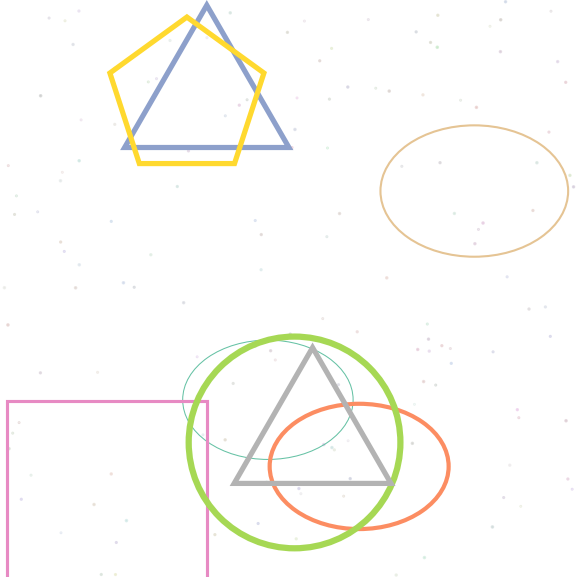[{"shape": "oval", "thickness": 0.5, "radius": 0.74, "center": [0.464, 0.307]}, {"shape": "oval", "thickness": 2, "radius": 0.77, "center": [0.622, 0.191]}, {"shape": "triangle", "thickness": 2.5, "radius": 0.82, "center": [0.358, 0.826]}, {"shape": "square", "thickness": 1.5, "radius": 0.86, "center": [0.185, 0.132]}, {"shape": "circle", "thickness": 3, "radius": 0.92, "center": [0.51, 0.233]}, {"shape": "pentagon", "thickness": 2.5, "radius": 0.7, "center": [0.324, 0.829]}, {"shape": "oval", "thickness": 1, "radius": 0.81, "center": [0.821, 0.668]}, {"shape": "triangle", "thickness": 2.5, "radius": 0.78, "center": [0.541, 0.24]}]